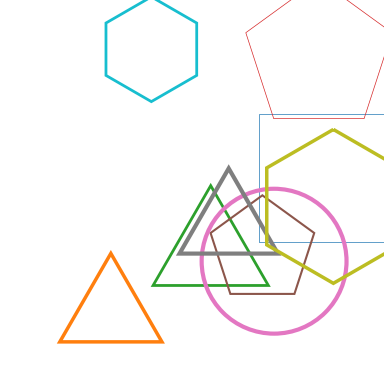[{"shape": "square", "thickness": 0.5, "radius": 0.83, "center": [0.84, 0.538]}, {"shape": "triangle", "thickness": 2.5, "radius": 0.77, "center": [0.288, 0.189]}, {"shape": "triangle", "thickness": 2, "radius": 0.86, "center": [0.547, 0.345]}, {"shape": "pentagon", "thickness": 0.5, "radius": 1.0, "center": [0.828, 0.853]}, {"shape": "pentagon", "thickness": 1.5, "radius": 0.71, "center": [0.682, 0.351]}, {"shape": "circle", "thickness": 3, "radius": 0.94, "center": [0.712, 0.322]}, {"shape": "triangle", "thickness": 3, "radius": 0.74, "center": [0.594, 0.415]}, {"shape": "hexagon", "thickness": 2.5, "radius": 1.0, "center": [0.866, 0.464]}, {"shape": "hexagon", "thickness": 2, "radius": 0.68, "center": [0.393, 0.872]}]